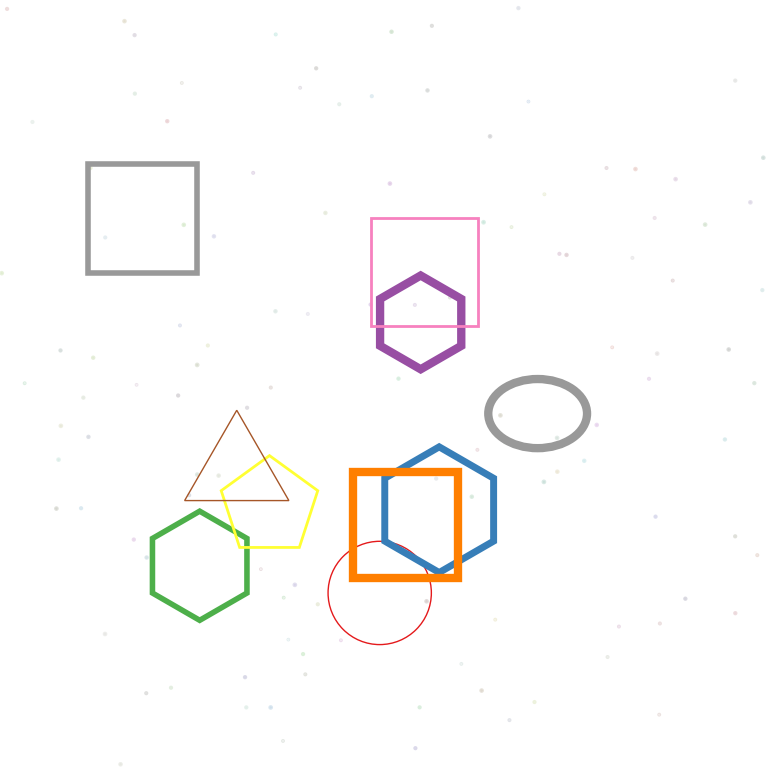[{"shape": "circle", "thickness": 0.5, "radius": 0.34, "center": [0.493, 0.23]}, {"shape": "hexagon", "thickness": 2.5, "radius": 0.41, "center": [0.57, 0.338]}, {"shape": "hexagon", "thickness": 2, "radius": 0.35, "center": [0.259, 0.265]}, {"shape": "hexagon", "thickness": 3, "radius": 0.3, "center": [0.546, 0.581]}, {"shape": "square", "thickness": 3, "radius": 0.34, "center": [0.527, 0.319]}, {"shape": "pentagon", "thickness": 1, "radius": 0.33, "center": [0.35, 0.342]}, {"shape": "triangle", "thickness": 0.5, "radius": 0.39, "center": [0.307, 0.389]}, {"shape": "square", "thickness": 1, "radius": 0.35, "center": [0.551, 0.647]}, {"shape": "oval", "thickness": 3, "radius": 0.32, "center": [0.698, 0.463]}, {"shape": "square", "thickness": 2, "radius": 0.35, "center": [0.185, 0.716]}]